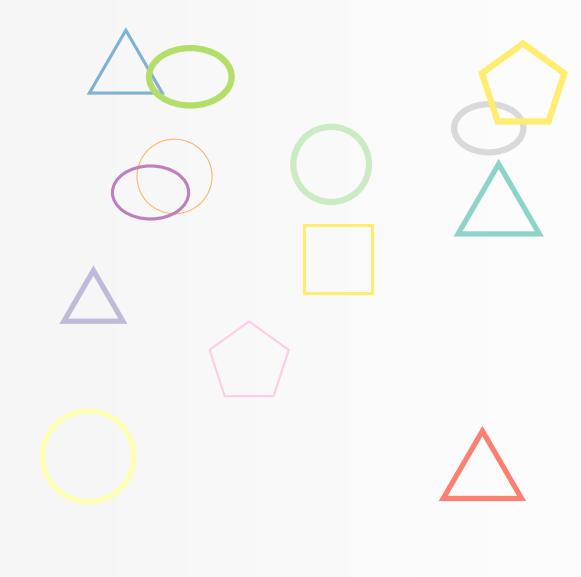[{"shape": "triangle", "thickness": 2.5, "radius": 0.4, "center": [0.858, 0.634]}, {"shape": "circle", "thickness": 2.5, "radius": 0.39, "center": [0.152, 0.209]}, {"shape": "triangle", "thickness": 2.5, "radius": 0.29, "center": [0.161, 0.472]}, {"shape": "triangle", "thickness": 2.5, "radius": 0.39, "center": [0.83, 0.175]}, {"shape": "triangle", "thickness": 1.5, "radius": 0.36, "center": [0.217, 0.874]}, {"shape": "circle", "thickness": 0.5, "radius": 0.32, "center": [0.3, 0.694]}, {"shape": "oval", "thickness": 3, "radius": 0.36, "center": [0.327, 0.866]}, {"shape": "pentagon", "thickness": 1, "radius": 0.36, "center": [0.429, 0.371]}, {"shape": "oval", "thickness": 3, "radius": 0.3, "center": [0.841, 0.777]}, {"shape": "oval", "thickness": 1.5, "radius": 0.33, "center": [0.259, 0.666]}, {"shape": "circle", "thickness": 3, "radius": 0.33, "center": [0.57, 0.714]}, {"shape": "square", "thickness": 1.5, "radius": 0.29, "center": [0.581, 0.551]}, {"shape": "pentagon", "thickness": 3, "radius": 0.37, "center": [0.9, 0.849]}]